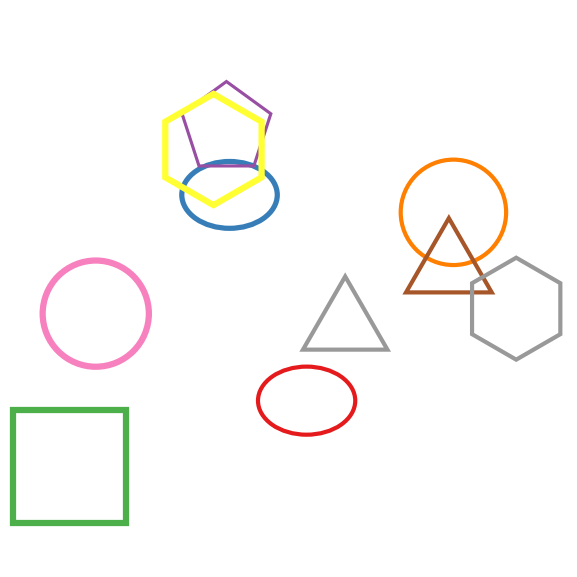[{"shape": "oval", "thickness": 2, "radius": 0.42, "center": [0.531, 0.305]}, {"shape": "oval", "thickness": 2.5, "radius": 0.41, "center": [0.397, 0.662]}, {"shape": "square", "thickness": 3, "radius": 0.49, "center": [0.121, 0.192]}, {"shape": "pentagon", "thickness": 1.5, "radius": 0.4, "center": [0.392, 0.777]}, {"shape": "circle", "thickness": 2, "radius": 0.46, "center": [0.785, 0.631]}, {"shape": "hexagon", "thickness": 3, "radius": 0.48, "center": [0.37, 0.74]}, {"shape": "triangle", "thickness": 2, "radius": 0.43, "center": [0.777, 0.536]}, {"shape": "circle", "thickness": 3, "radius": 0.46, "center": [0.166, 0.456]}, {"shape": "hexagon", "thickness": 2, "radius": 0.44, "center": [0.894, 0.465]}, {"shape": "triangle", "thickness": 2, "radius": 0.42, "center": [0.598, 0.436]}]